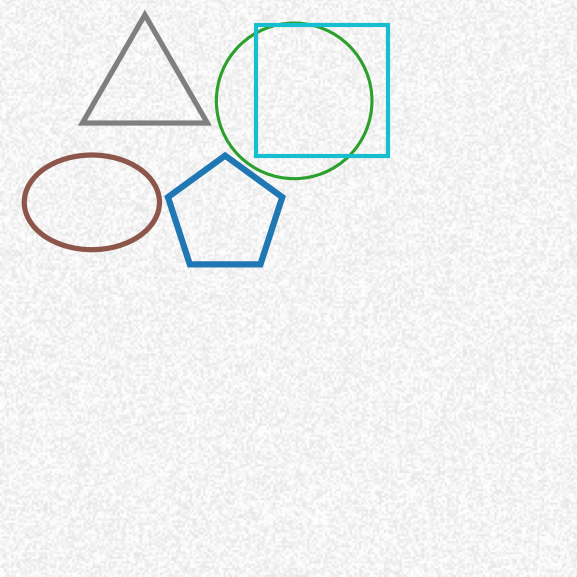[{"shape": "pentagon", "thickness": 3, "radius": 0.52, "center": [0.39, 0.626]}, {"shape": "circle", "thickness": 1.5, "radius": 0.67, "center": [0.509, 0.824]}, {"shape": "oval", "thickness": 2.5, "radius": 0.59, "center": [0.159, 0.649]}, {"shape": "triangle", "thickness": 2.5, "radius": 0.62, "center": [0.251, 0.849]}, {"shape": "square", "thickness": 2, "radius": 0.57, "center": [0.557, 0.843]}]